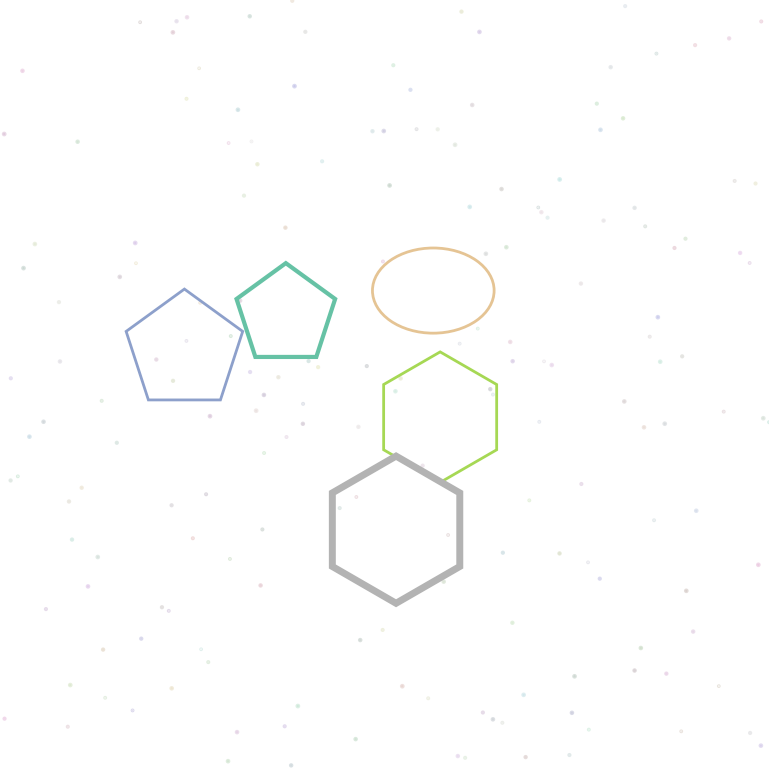[{"shape": "pentagon", "thickness": 1.5, "radius": 0.34, "center": [0.371, 0.591]}, {"shape": "pentagon", "thickness": 1, "radius": 0.4, "center": [0.239, 0.545]}, {"shape": "hexagon", "thickness": 1, "radius": 0.42, "center": [0.572, 0.458]}, {"shape": "oval", "thickness": 1, "radius": 0.4, "center": [0.563, 0.623]}, {"shape": "hexagon", "thickness": 2.5, "radius": 0.48, "center": [0.514, 0.312]}]